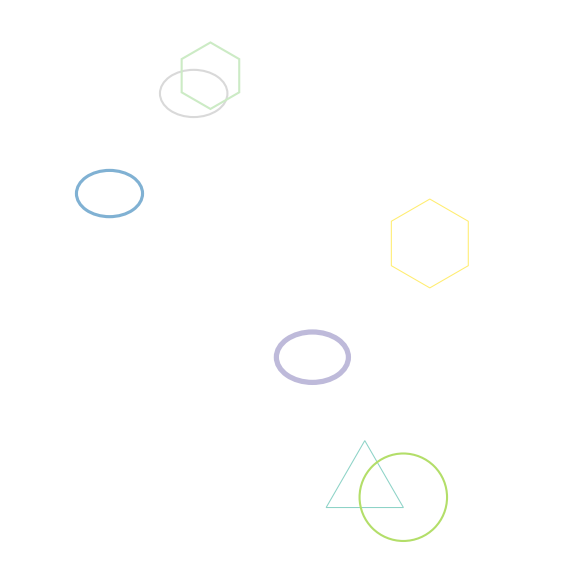[{"shape": "triangle", "thickness": 0.5, "radius": 0.39, "center": [0.632, 0.159]}, {"shape": "oval", "thickness": 2.5, "radius": 0.31, "center": [0.541, 0.381]}, {"shape": "oval", "thickness": 1.5, "radius": 0.29, "center": [0.19, 0.664]}, {"shape": "circle", "thickness": 1, "radius": 0.38, "center": [0.698, 0.138]}, {"shape": "oval", "thickness": 1, "radius": 0.29, "center": [0.335, 0.837]}, {"shape": "hexagon", "thickness": 1, "radius": 0.29, "center": [0.364, 0.868]}, {"shape": "hexagon", "thickness": 0.5, "radius": 0.38, "center": [0.744, 0.578]}]